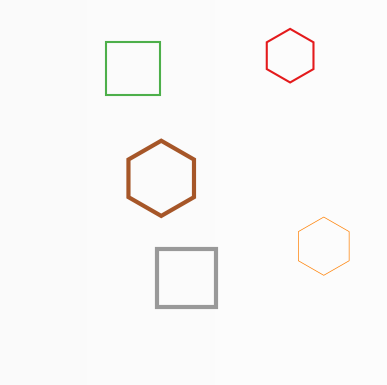[{"shape": "hexagon", "thickness": 1.5, "radius": 0.35, "center": [0.749, 0.855]}, {"shape": "square", "thickness": 1.5, "radius": 0.35, "center": [0.344, 0.822]}, {"shape": "hexagon", "thickness": 0.5, "radius": 0.38, "center": [0.836, 0.361]}, {"shape": "hexagon", "thickness": 3, "radius": 0.49, "center": [0.416, 0.537]}, {"shape": "square", "thickness": 3, "radius": 0.38, "center": [0.481, 0.277]}]